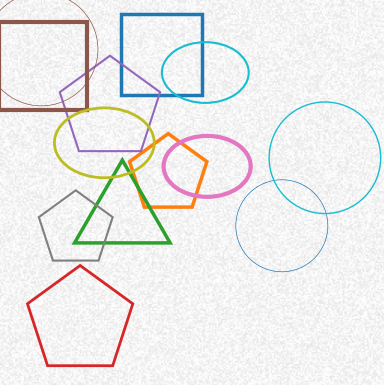[{"shape": "square", "thickness": 2.5, "radius": 0.52, "center": [0.419, 0.859]}, {"shape": "circle", "thickness": 0.5, "radius": 0.6, "center": [0.732, 0.414]}, {"shape": "pentagon", "thickness": 2.5, "radius": 0.53, "center": [0.437, 0.547]}, {"shape": "triangle", "thickness": 2.5, "radius": 0.72, "center": [0.318, 0.441]}, {"shape": "pentagon", "thickness": 2, "radius": 0.72, "center": [0.208, 0.167]}, {"shape": "pentagon", "thickness": 1.5, "radius": 0.68, "center": [0.286, 0.718]}, {"shape": "circle", "thickness": 0.5, "radius": 0.74, "center": [0.107, 0.872]}, {"shape": "square", "thickness": 3, "radius": 0.57, "center": [0.113, 0.829]}, {"shape": "oval", "thickness": 3, "radius": 0.57, "center": [0.538, 0.568]}, {"shape": "pentagon", "thickness": 1.5, "radius": 0.5, "center": [0.197, 0.405]}, {"shape": "oval", "thickness": 2, "radius": 0.65, "center": [0.271, 0.629]}, {"shape": "circle", "thickness": 1, "radius": 0.72, "center": [0.844, 0.59]}, {"shape": "oval", "thickness": 1.5, "radius": 0.56, "center": [0.533, 0.812]}]